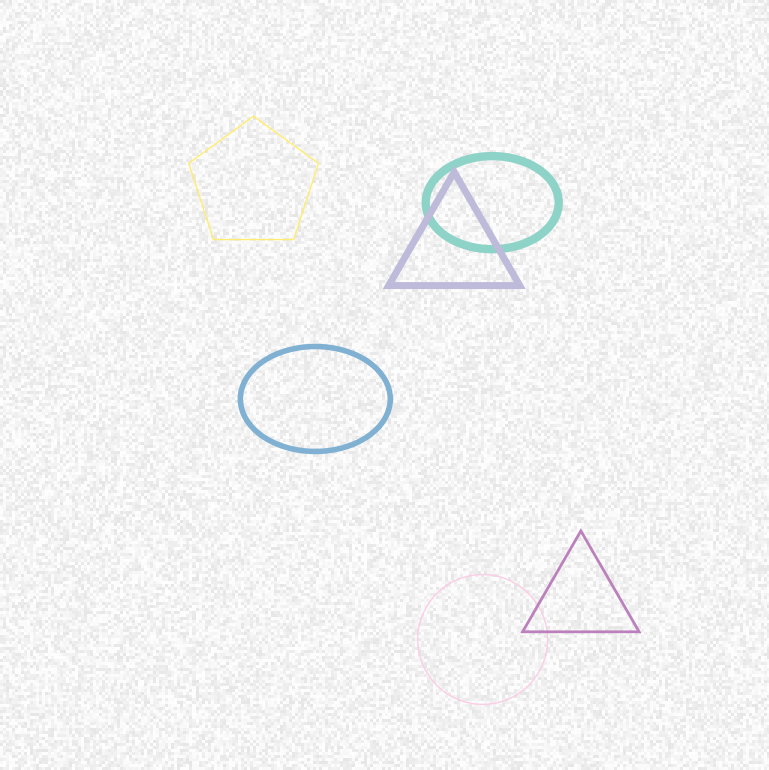[{"shape": "oval", "thickness": 3, "radius": 0.43, "center": [0.639, 0.737]}, {"shape": "triangle", "thickness": 2.5, "radius": 0.49, "center": [0.59, 0.678]}, {"shape": "oval", "thickness": 2, "radius": 0.49, "center": [0.41, 0.482]}, {"shape": "circle", "thickness": 0.5, "radius": 0.42, "center": [0.627, 0.17]}, {"shape": "triangle", "thickness": 1, "radius": 0.44, "center": [0.754, 0.223]}, {"shape": "pentagon", "thickness": 0.5, "radius": 0.44, "center": [0.329, 0.761]}]